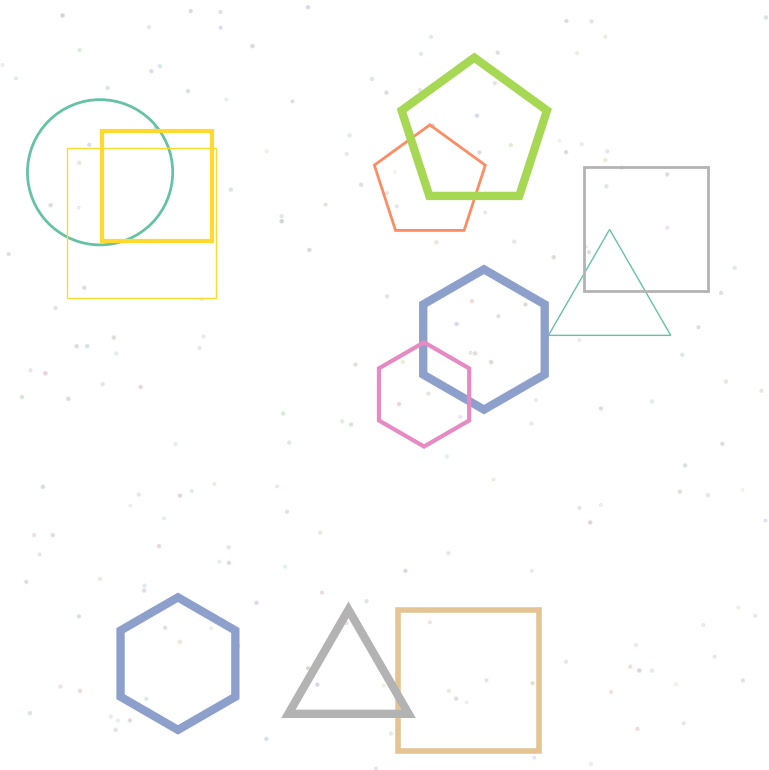[{"shape": "triangle", "thickness": 0.5, "radius": 0.46, "center": [0.792, 0.61]}, {"shape": "circle", "thickness": 1, "radius": 0.47, "center": [0.13, 0.776]}, {"shape": "pentagon", "thickness": 1, "radius": 0.38, "center": [0.558, 0.762]}, {"shape": "hexagon", "thickness": 3, "radius": 0.43, "center": [0.231, 0.138]}, {"shape": "hexagon", "thickness": 3, "radius": 0.46, "center": [0.629, 0.559]}, {"shape": "hexagon", "thickness": 1.5, "radius": 0.34, "center": [0.551, 0.488]}, {"shape": "pentagon", "thickness": 3, "radius": 0.5, "center": [0.616, 0.826]}, {"shape": "square", "thickness": 0.5, "radius": 0.48, "center": [0.184, 0.711]}, {"shape": "square", "thickness": 1.5, "radius": 0.36, "center": [0.204, 0.758]}, {"shape": "square", "thickness": 2, "radius": 0.46, "center": [0.608, 0.117]}, {"shape": "square", "thickness": 1, "radius": 0.4, "center": [0.839, 0.702]}, {"shape": "triangle", "thickness": 3, "radius": 0.45, "center": [0.453, 0.118]}]